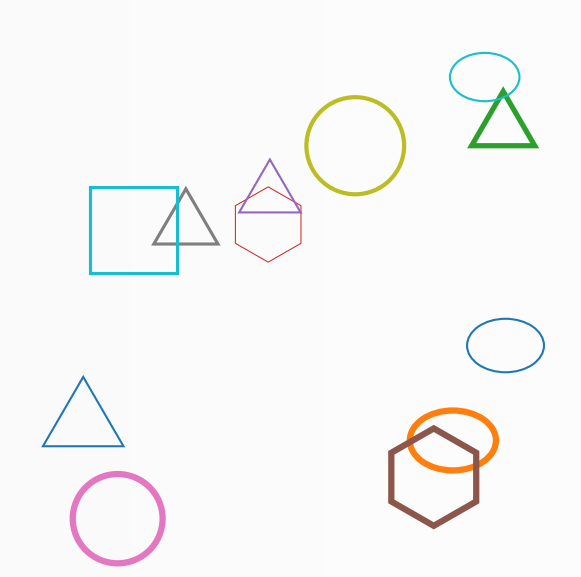[{"shape": "oval", "thickness": 1, "radius": 0.33, "center": [0.87, 0.401]}, {"shape": "triangle", "thickness": 1, "radius": 0.4, "center": [0.143, 0.266]}, {"shape": "oval", "thickness": 3, "radius": 0.37, "center": [0.779, 0.236]}, {"shape": "triangle", "thickness": 2.5, "radius": 0.31, "center": [0.866, 0.778]}, {"shape": "hexagon", "thickness": 0.5, "radius": 0.33, "center": [0.461, 0.61]}, {"shape": "triangle", "thickness": 1, "radius": 0.31, "center": [0.464, 0.662]}, {"shape": "hexagon", "thickness": 3, "radius": 0.42, "center": [0.746, 0.173]}, {"shape": "circle", "thickness": 3, "radius": 0.39, "center": [0.202, 0.101]}, {"shape": "triangle", "thickness": 1.5, "radius": 0.32, "center": [0.32, 0.608]}, {"shape": "circle", "thickness": 2, "radius": 0.42, "center": [0.611, 0.747]}, {"shape": "square", "thickness": 1.5, "radius": 0.37, "center": [0.229, 0.601]}, {"shape": "oval", "thickness": 1, "radius": 0.3, "center": [0.834, 0.866]}]